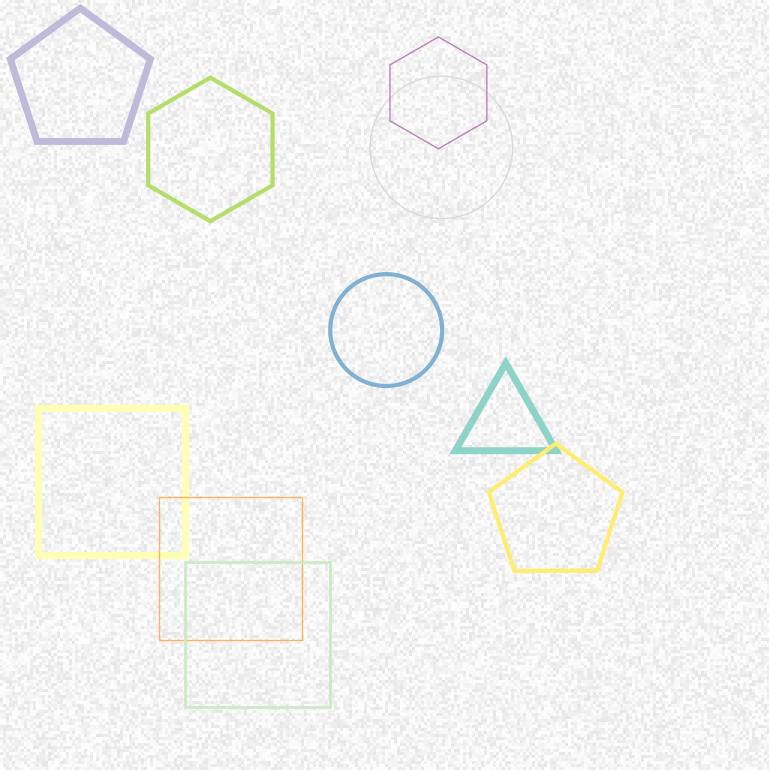[{"shape": "triangle", "thickness": 2.5, "radius": 0.38, "center": [0.657, 0.453]}, {"shape": "square", "thickness": 2.5, "radius": 0.48, "center": [0.145, 0.374]}, {"shape": "pentagon", "thickness": 2.5, "radius": 0.48, "center": [0.104, 0.894]}, {"shape": "circle", "thickness": 1.5, "radius": 0.36, "center": [0.502, 0.571]}, {"shape": "square", "thickness": 0.5, "radius": 0.46, "center": [0.299, 0.262]}, {"shape": "hexagon", "thickness": 1.5, "radius": 0.47, "center": [0.273, 0.806]}, {"shape": "circle", "thickness": 0.5, "radius": 0.46, "center": [0.573, 0.809]}, {"shape": "hexagon", "thickness": 0.5, "radius": 0.36, "center": [0.569, 0.879]}, {"shape": "square", "thickness": 1, "radius": 0.47, "center": [0.334, 0.176]}, {"shape": "pentagon", "thickness": 1.5, "radius": 0.46, "center": [0.722, 0.333]}]